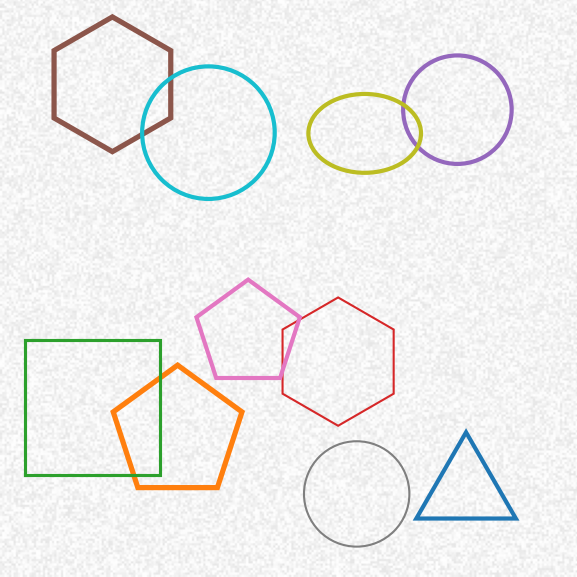[{"shape": "triangle", "thickness": 2, "radius": 0.5, "center": [0.807, 0.151]}, {"shape": "pentagon", "thickness": 2.5, "radius": 0.59, "center": [0.308, 0.25]}, {"shape": "square", "thickness": 1.5, "radius": 0.58, "center": [0.161, 0.294]}, {"shape": "hexagon", "thickness": 1, "radius": 0.56, "center": [0.585, 0.373]}, {"shape": "circle", "thickness": 2, "radius": 0.47, "center": [0.792, 0.809]}, {"shape": "hexagon", "thickness": 2.5, "radius": 0.58, "center": [0.195, 0.853]}, {"shape": "pentagon", "thickness": 2, "radius": 0.47, "center": [0.43, 0.421]}, {"shape": "circle", "thickness": 1, "radius": 0.46, "center": [0.618, 0.144]}, {"shape": "oval", "thickness": 2, "radius": 0.49, "center": [0.632, 0.768]}, {"shape": "circle", "thickness": 2, "radius": 0.57, "center": [0.361, 0.769]}]